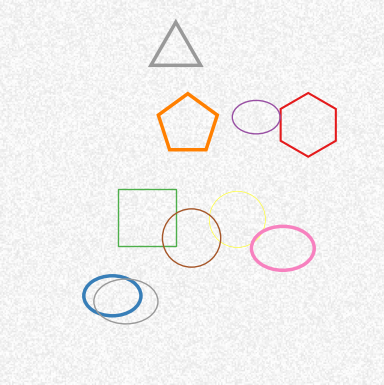[{"shape": "hexagon", "thickness": 1.5, "radius": 0.41, "center": [0.801, 0.676]}, {"shape": "oval", "thickness": 2.5, "radius": 0.37, "center": [0.292, 0.232]}, {"shape": "square", "thickness": 1, "radius": 0.37, "center": [0.382, 0.436]}, {"shape": "oval", "thickness": 1, "radius": 0.31, "center": [0.665, 0.696]}, {"shape": "pentagon", "thickness": 2.5, "radius": 0.4, "center": [0.488, 0.676]}, {"shape": "circle", "thickness": 0.5, "radius": 0.36, "center": [0.616, 0.43]}, {"shape": "circle", "thickness": 1, "radius": 0.38, "center": [0.498, 0.382]}, {"shape": "oval", "thickness": 2.5, "radius": 0.41, "center": [0.735, 0.355]}, {"shape": "triangle", "thickness": 2.5, "radius": 0.37, "center": [0.457, 0.868]}, {"shape": "oval", "thickness": 1, "radius": 0.42, "center": [0.327, 0.217]}]